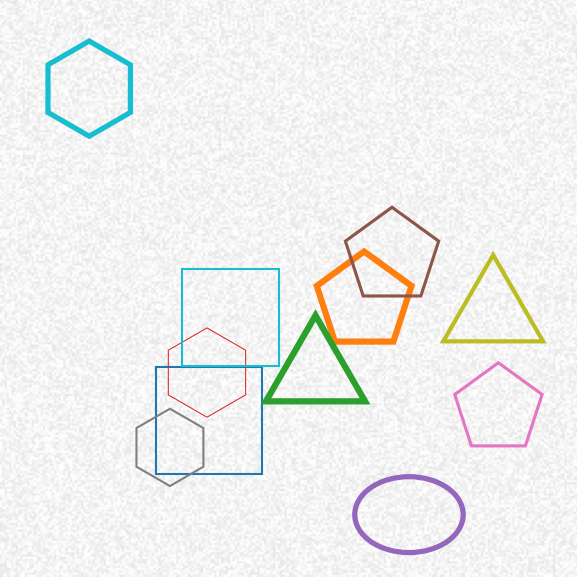[{"shape": "square", "thickness": 1, "radius": 0.46, "center": [0.362, 0.271]}, {"shape": "pentagon", "thickness": 3, "radius": 0.43, "center": [0.631, 0.477]}, {"shape": "triangle", "thickness": 3, "radius": 0.5, "center": [0.546, 0.354]}, {"shape": "hexagon", "thickness": 0.5, "radius": 0.39, "center": [0.358, 0.354]}, {"shape": "oval", "thickness": 2.5, "radius": 0.47, "center": [0.708, 0.108]}, {"shape": "pentagon", "thickness": 1.5, "radius": 0.42, "center": [0.679, 0.555]}, {"shape": "pentagon", "thickness": 1.5, "radius": 0.4, "center": [0.863, 0.291]}, {"shape": "hexagon", "thickness": 1, "radius": 0.33, "center": [0.294, 0.224]}, {"shape": "triangle", "thickness": 2, "radius": 0.5, "center": [0.854, 0.458]}, {"shape": "square", "thickness": 1, "radius": 0.42, "center": [0.4, 0.45]}, {"shape": "hexagon", "thickness": 2.5, "radius": 0.41, "center": [0.154, 0.846]}]